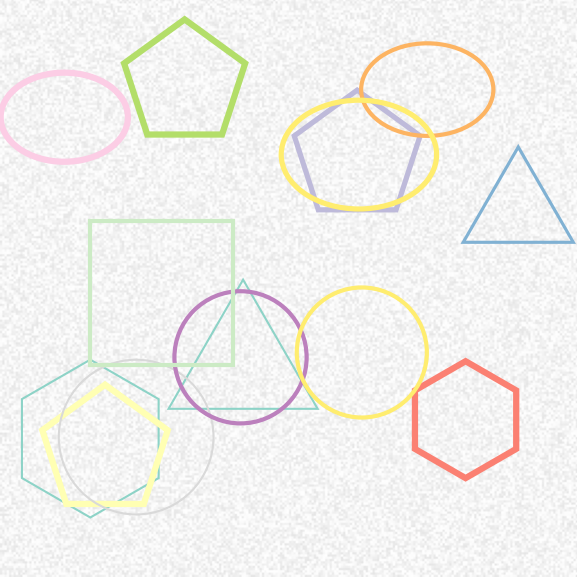[{"shape": "triangle", "thickness": 1, "radius": 0.75, "center": [0.421, 0.366]}, {"shape": "hexagon", "thickness": 1, "radius": 0.68, "center": [0.156, 0.24]}, {"shape": "pentagon", "thickness": 3, "radius": 0.57, "center": [0.182, 0.219]}, {"shape": "pentagon", "thickness": 2.5, "radius": 0.57, "center": [0.618, 0.728]}, {"shape": "hexagon", "thickness": 3, "radius": 0.51, "center": [0.806, 0.272]}, {"shape": "triangle", "thickness": 1.5, "radius": 0.55, "center": [0.897, 0.635]}, {"shape": "oval", "thickness": 2, "radius": 0.57, "center": [0.74, 0.844]}, {"shape": "pentagon", "thickness": 3, "radius": 0.55, "center": [0.32, 0.855]}, {"shape": "oval", "thickness": 3, "radius": 0.55, "center": [0.111, 0.796]}, {"shape": "circle", "thickness": 1, "radius": 0.67, "center": [0.236, 0.242]}, {"shape": "circle", "thickness": 2, "radius": 0.57, "center": [0.416, 0.38]}, {"shape": "square", "thickness": 2, "radius": 0.62, "center": [0.28, 0.492]}, {"shape": "oval", "thickness": 2.5, "radius": 0.67, "center": [0.622, 0.731]}, {"shape": "circle", "thickness": 2, "radius": 0.56, "center": [0.627, 0.389]}]